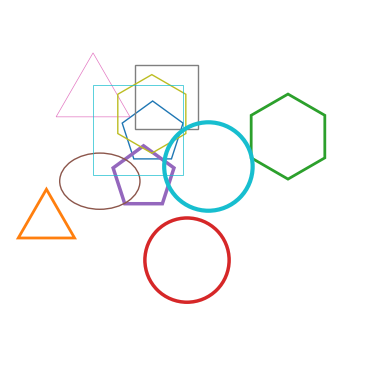[{"shape": "pentagon", "thickness": 1, "radius": 0.42, "center": [0.396, 0.655]}, {"shape": "triangle", "thickness": 2, "radius": 0.42, "center": [0.121, 0.424]}, {"shape": "hexagon", "thickness": 2, "radius": 0.55, "center": [0.748, 0.645]}, {"shape": "circle", "thickness": 2.5, "radius": 0.55, "center": [0.486, 0.324]}, {"shape": "pentagon", "thickness": 2.5, "radius": 0.42, "center": [0.373, 0.538]}, {"shape": "oval", "thickness": 1, "radius": 0.52, "center": [0.259, 0.529]}, {"shape": "triangle", "thickness": 0.5, "radius": 0.55, "center": [0.242, 0.752]}, {"shape": "square", "thickness": 1, "radius": 0.41, "center": [0.432, 0.748]}, {"shape": "hexagon", "thickness": 1, "radius": 0.51, "center": [0.394, 0.704]}, {"shape": "square", "thickness": 0.5, "radius": 0.59, "center": [0.359, 0.662]}, {"shape": "circle", "thickness": 3, "radius": 0.57, "center": [0.541, 0.568]}]